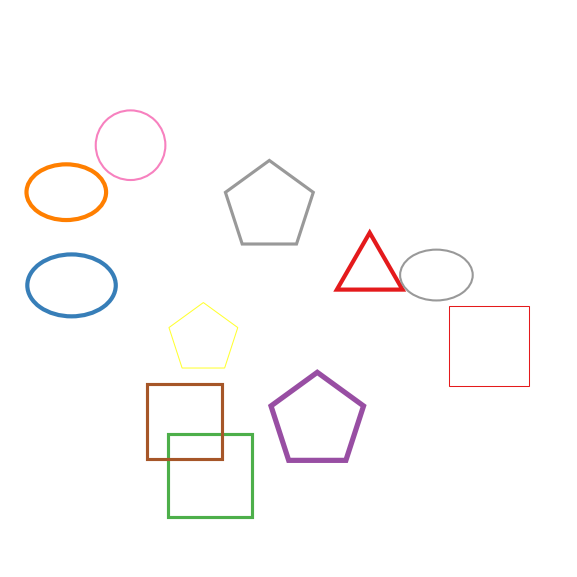[{"shape": "square", "thickness": 0.5, "radius": 0.35, "center": [0.846, 0.401]}, {"shape": "triangle", "thickness": 2, "radius": 0.33, "center": [0.64, 0.53]}, {"shape": "oval", "thickness": 2, "radius": 0.38, "center": [0.124, 0.505]}, {"shape": "square", "thickness": 1.5, "radius": 0.36, "center": [0.364, 0.176]}, {"shape": "pentagon", "thickness": 2.5, "radius": 0.42, "center": [0.549, 0.27]}, {"shape": "oval", "thickness": 2, "radius": 0.34, "center": [0.115, 0.666]}, {"shape": "pentagon", "thickness": 0.5, "radius": 0.31, "center": [0.352, 0.413]}, {"shape": "square", "thickness": 1.5, "radius": 0.32, "center": [0.32, 0.269]}, {"shape": "circle", "thickness": 1, "radius": 0.3, "center": [0.226, 0.748]}, {"shape": "oval", "thickness": 1, "radius": 0.31, "center": [0.756, 0.523]}, {"shape": "pentagon", "thickness": 1.5, "radius": 0.4, "center": [0.466, 0.641]}]